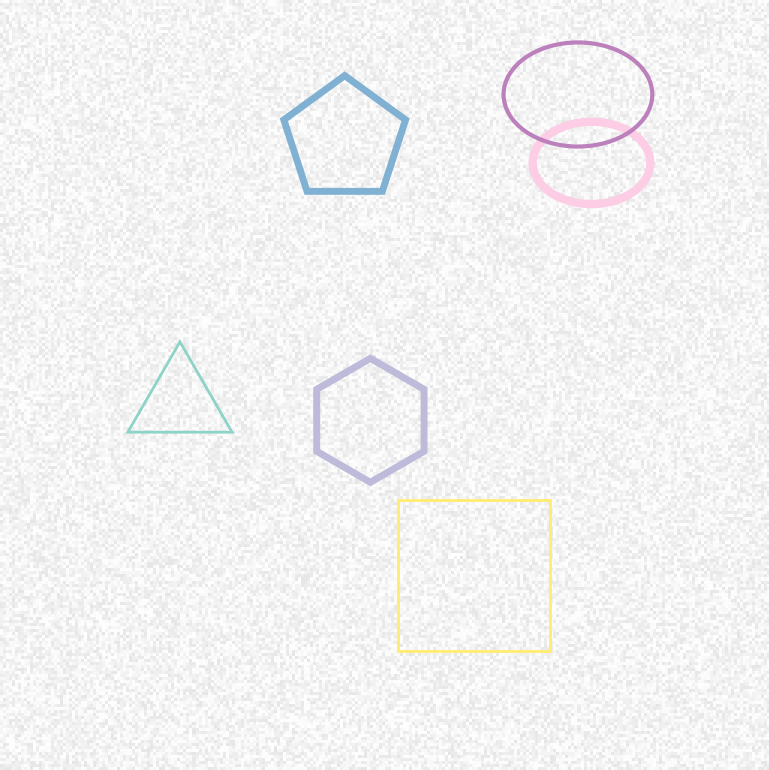[{"shape": "triangle", "thickness": 1, "radius": 0.39, "center": [0.234, 0.478]}, {"shape": "hexagon", "thickness": 2.5, "radius": 0.4, "center": [0.481, 0.454]}, {"shape": "pentagon", "thickness": 2.5, "radius": 0.42, "center": [0.448, 0.819]}, {"shape": "oval", "thickness": 3, "radius": 0.38, "center": [0.768, 0.788]}, {"shape": "oval", "thickness": 1.5, "radius": 0.48, "center": [0.751, 0.877]}, {"shape": "square", "thickness": 1, "radius": 0.49, "center": [0.616, 0.252]}]